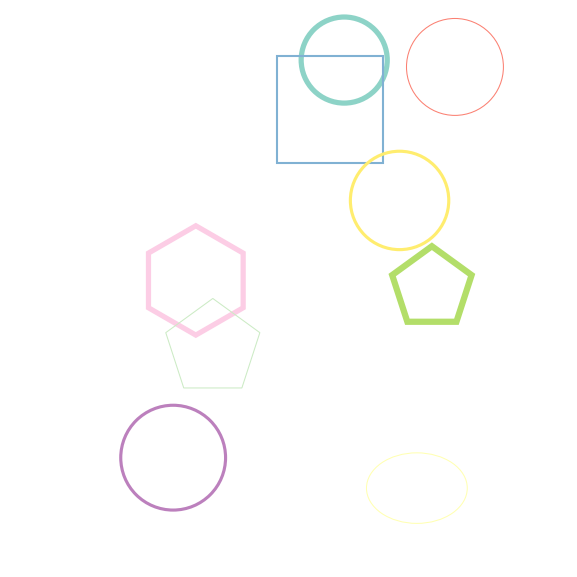[{"shape": "circle", "thickness": 2.5, "radius": 0.37, "center": [0.596, 0.895]}, {"shape": "oval", "thickness": 0.5, "radius": 0.44, "center": [0.722, 0.154]}, {"shape": "circle", "thickness": 0.5, "radius": 0.42, "center": [0.788, 0.883]}, {"shape": "square", "thickness": 1, "radius": 0.46, "center": [0.571, 0.81]}, {"shape": "pentagon", "thickness": 3, "radius": 0.36, "center": [0.748, 0.5]}, {"shape": "hexagon", "thickness": 2.5, "radius": 0.47, "center": [0.339, 0.514]}, {"shape": "circle", "thickness": 1.5, "radius": 0.45, "center": [0.3, 0.207]}, {"shape": "pentagon", "thickness": 0.5, "radius": 0.43, "center": [0.369, 0.397]}, {"shape": "circle", "thickness": 1.5, "radius": 0.43, "center": [0.692, 0.652]}]